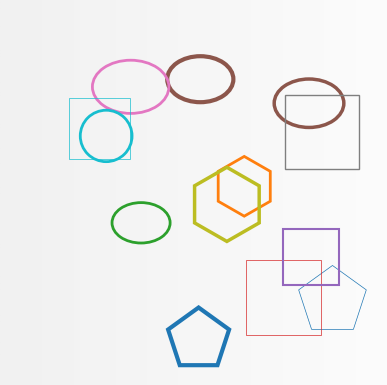[{"shape": "pentagon", "thickness": 3, "radius": 0.41, "center": [0.513, 0.118]}, {"shape": "pentagon", "thickness": 0.5, "radius": 0.46, "center": [0.858, 0.219]}, {"shape": "hexagon", "thickness": 2, "radius": 0.39, "center": [0.63, 0.516]}, {"shape": "oval", "thickness": 2, "radius": 0.37, "center": [0.364, 0.421]}, {"shape": "square", "thickness": 0.5, "radius": 0.48, "center": [0.731, 0.228]}, {"shape": "square", "thickness": 1.5, "radius": 0.37, "center": [0.803, 0.332]}, {"shape": "oval", "thickness": 3, "radius": 0.43, "center": [0.517, 0.794]}, {"shape": "oval", "thickness": 2.5, "radius": 0.45, "center": [0.797, 0.732]}, {"shape": "oval", "thickness": 2, "radius": 0.49, "center": [0.337, 0.775]}, {"shape": "square", "thickness": 1, "radius": 0.48, "center": [0.831, 0.656]}, {"shape": "hexagon", "thickness": 2.5, "radius": 0.48, "center": [0.586, 0.469]}, {"shape": "square", "thickness": 0.5, "radius": 0.39, "center": [0.256, 0.666]}, {"shape": "circle", "thickness": 2, "radius": 0.33, "center": [0.274, 0.647]}]